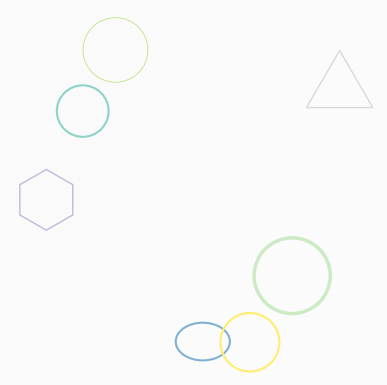[{"shape": "circle", "thickness": 1.5, "radius": 0.33, "center": [0.214, 0.711]}, {"shape": "hexagon", "thickness": 1, "radius": 0.39, "center": [0.12, 0.481]}, {"shape": "oval", "thickness": 1.5, "radius": 0.35, "center": [0.523, 0.113]}, {"shape": "circle", "thickness": 0.5, "radius": 0.42, "center": [0.298, 0.87]}, {"shape": "triangle", "thickness": 1, "radius": 0.49, "center": [0.876, 0.77]}, {"shape": "circle", "thickness": 2.5, "radius": 0.49, "center": [0.754, 0.284]}, {"shape": "circle", "thickness": 1.5, "radius": 0.38, "center": [0.645, 0.111]}]